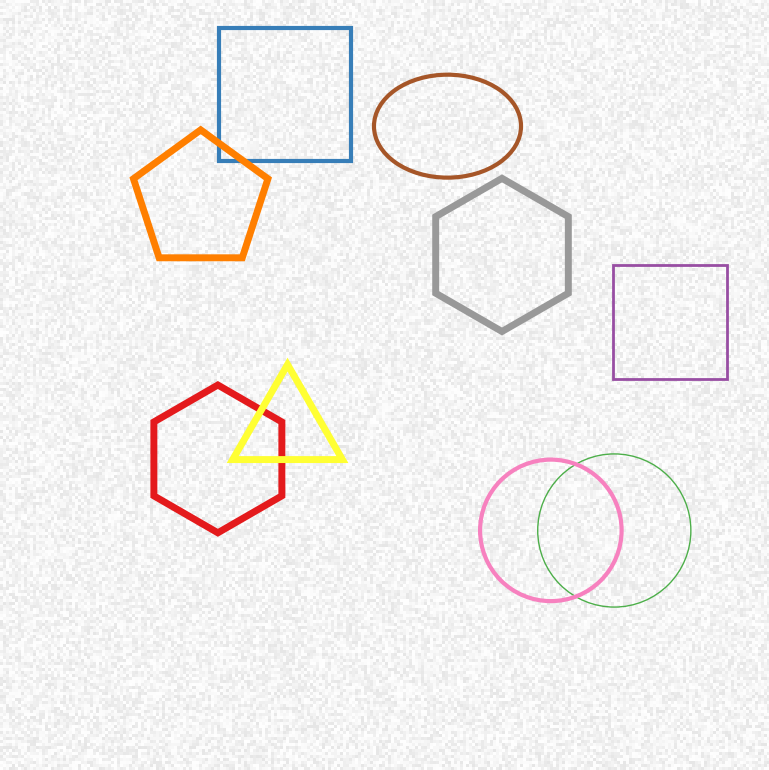[{"shape": "hexagon", "thickness": 2.5, "radius": 0.48, "center": [0.283, 0.404]}, {"shape": "square", "thickness": 1.5, "radius": 0.43, "center": [0.37, 0.877]}, {"shape": "circle", "thickness": 0.5, "radius": 0.5, "center": [0.798, 0.311]}, {"shape": "square", "thickness": 1, "radius": 0.37, "center": [0.87, 0.582]}, {"shape": "pentagon", "thickness": 2.5, "radius": 0.46, "center": [0.261, 0.739]}, {"shape": "triangle", "thickness": 2.5, "radius": 0.41, "center": [0.373, 0.444]}, {"shape": "oval", "thickness": 1.5, "radius": 0.48, "center": [0.581, 0.836]}, {"shape": "circle", "thickness": 1.5, "radius": 0.46, "center": [0.715, 0.311]}, {"shape": "hexagon", "thickness": 2.5, "radius": 0.5, "center": [0.652, 0.669]}]